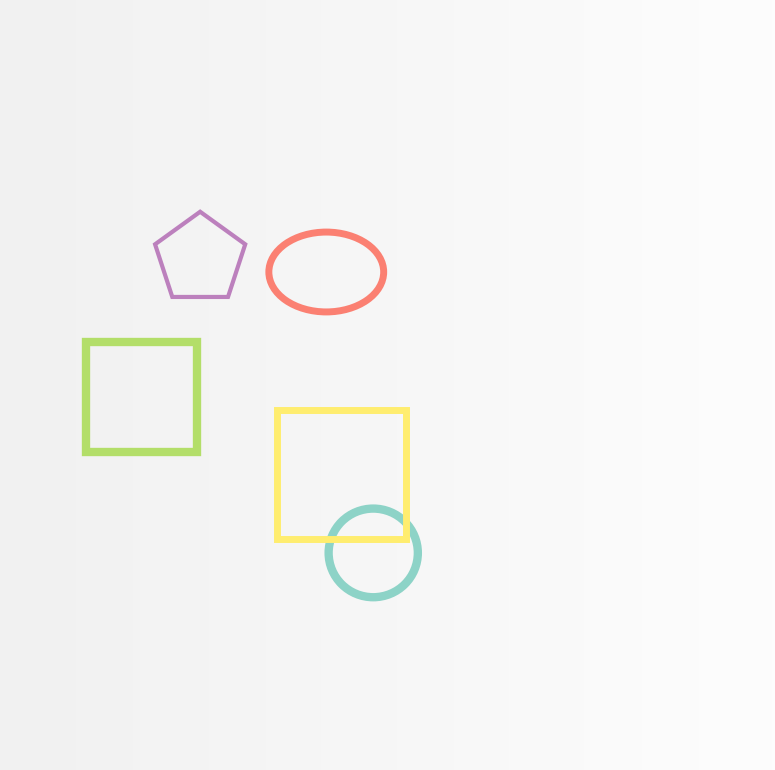[{"shape": "circle", "thickness": 3, "radius": 0.29, "center": [0.482, 0.282]}, {"shape": "oval", "thickness": 2.5, "radius": 0.37, "center": [0.421, 0.647]}, {"shape": "square", "thickness": 3, "radius": 0.36, "center": [0.182, 0.485]}, {"shape": "pentagon", "thickness": 1.5, "radius": 0.31, "center": [0.258, 0.664]}, {"shape": "square", "thickness": 2.5, "radius": 0.42, "center": [0.441, 0.384]}]